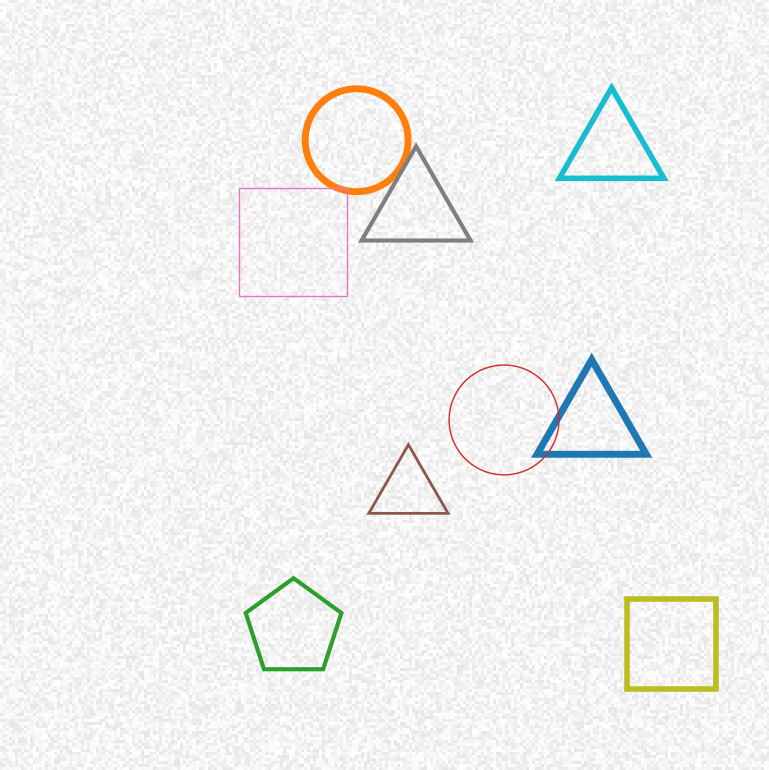[{"shape": "triangle", "thickness": 2.5, "radius": 0.41, "center": [0.768, 0.451]}, {"shape": "circle", "thickness": 2.5, "radius": 0.33, "center": [0.463, 0.818]}, {"shape": "pentagon", "thickness": 1.5, "radius": 0.33, "center": [0.381, 0.184]}, {"shape": "circle", "thickness": 0.5, "radius": 0.36, "center": [0.655, 0.455]}, {"shape": "triangle", "thickness": 1, "radius": 0.3, "center": [0.53, 0.363]}, {"shape": "square", "thickness": 0.5, "radius": 0.35, "center": [0.38, 0.686]}, {"shape": "triangle", "thickness": 1.5, "radius": 0.41, "center": [0.54, 0.728]}, {"shape": "square", "thickness": 2, "radius": 0.29, "center": [0.872, 0.163]}, {"shape": "triangle", "thickness": 2, "radius": 0.39, "center": [0.794, 0.808]}]